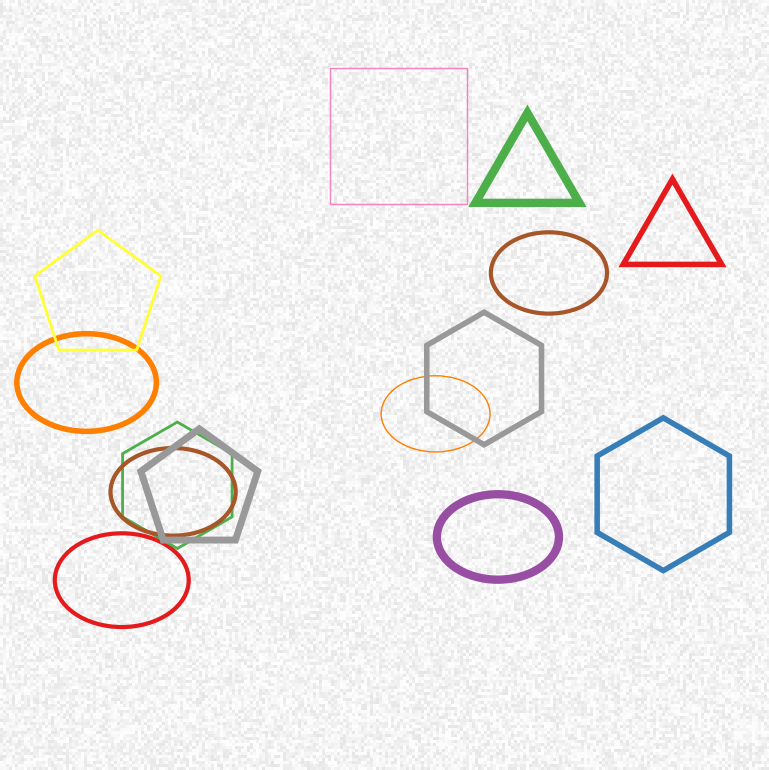[{"shape": "oval", "thickness": 1.5, "radius": 0.43, "center": [0.158, 0.247]}, {"shape": "triangle", "thickness": 2, "radius": 0.37, "center": [0.873, 0.694]}, {"shape": "hexagon", "thickness": 2, "radius": 0.5, "center": [0.861, 0.358]}, {"shape": "hexagon", "thickness": 1, "radius": 0.41, "center": [0.23, 0.37]}, {"shape": "triangle", "thickness": 3, "radius": 0.39, "center": [0.685, 0.776]}, {"shape": "oval", "thickness": 3, "radius": 0.4, "center": [0.647, 0.303]}, {"shape": "oval", "thickness": 2, "radius": 0.45, "center": [0.112, 0.503]}, {"shape": "oval", "thickness": 0.5, "radius": 0.35, "center": [0.566, 0.463]}, {"shape": "pentagon", "thickness": 1, "radius": 0.43, "center": [0.127, 0.615]}, {"shape": "oval", "thickness": 1.5, "radius": 0.41, "center": [0.225, 0.361]}, {"shape": "oval", "thickness": 1.5, "radius": 0.38, "center": [0.713, 0.646]}, {"shape": "square", "thickness": 0.5, "radius": 0.44, "center": [0.517, 0.823]}, {"shape": "pentagon", "thickness": 2.5, "radius": 0.4, "center": [0.259, 0.363]}, {"shape": "hexagon", "thickness": 2, "radius": 0.43, "center": [0.629, 0.508]}]